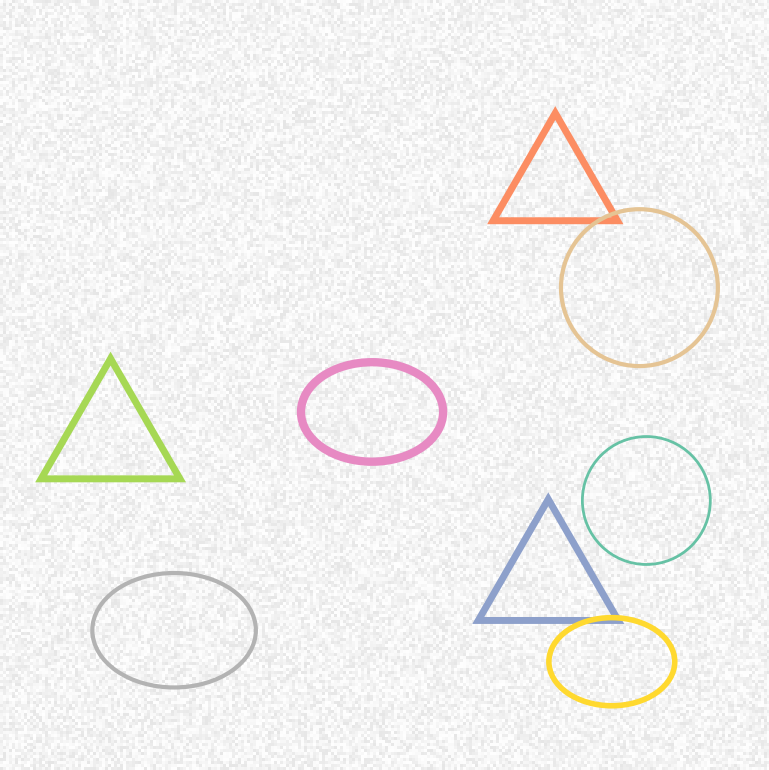[{"shape": "circle", "thickness": 1, "radius": 0.42, "center": [0.839, 0.35]}, {"shape": "triangle", "thickness": 2.5, "radius": 0.47, "center": [0.721, 0.76]}, {"shape": "triangle", "thickness": 2.5, "radius": 0.52, "center": [0.712, 0.247]}, {"shape": "oval", "thickness": 3, "radius": 0.46, "center": [0.483, 0.465]}, {"shape": "triangle", "thickness": 2.5, "radius": 0.52, "center": [0.144, 0.43]}, {"shape": "oval", "thickness": 2, "radius": 0.41, "center": [0.795, 0.141]}, {"shape": "circle", "thickness": 1.5, "radius": 0.51, "center": [0.83, 0.626]}, {"shape": "oval", "thickness": 1.5, "radius": 0.53, "center": [0.226, 0.182]}]